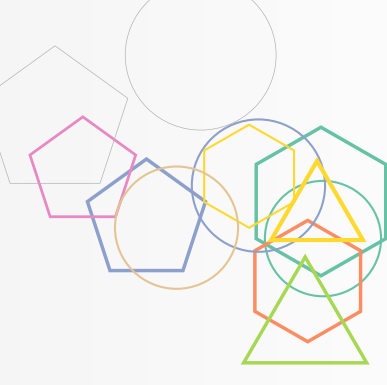[{"shape": "hexagon", "thickness": 2.5, "radius": 0.96, "center": [0.828, 0.477]}, {"shape": "circle", "thickness": 1.5, "radius": 0.75, "center": [0.833, 0.38]}, {"shape": "hexagon", "thickness": 2.5, "radius": 0.79, "center": [0.794, 0.27]}, {"shape": "pentagon", "thickness": 2.5, "radius": 0.8, "center": [0.378, 0.427]}, {"shape": "circle", "thickness": 1.5, "radius": 0.86, "center": [0.667, 0.518]}, {"shape": "pentagon", "thickness": 2, "radius": 0.72, "center": [0.214, 0.553]}, {"shape": "triangle", "thickness": 2.5, "radius": 0.92, "center": [0.788, 0.149]}, {"shape": "hexagon", "thickness": 1.5, "radius": 0.67, "center": [0.643, 0.542]}, {"shape": "triangle", "thickness": 3, "radius": 0.68, "center": [0.818, 0.445]}, {"shape": "circle", "thickness": 1.5, "radius": 0.79, "center": [0.456, 0.409]}, {"shape": "pentagon", "thickness": 0.5, "radius": 0.99, "center": [0.142, 0.684]}, {"shape": "circle", "thickness": 0.5, "radius": 0.97, "center": [0.518, 0.857]}]